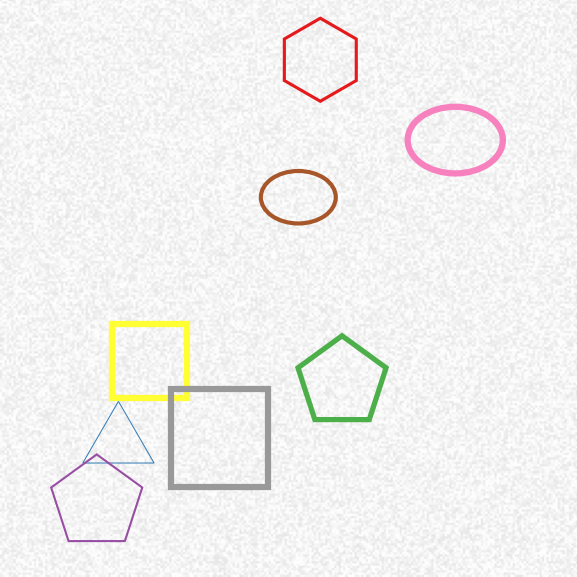[{"shape": "hexagon", "thickness": 1.5, "radius": 0.36, "center": [0.555, 0.896]}, {"shape": "triangle", "thickness": 0.5, "radius": 0.36, "center": [0.205, 0.233]}, {"shape": "pentagon", "thickness": 2.5, "radius": 0.4, "center": [0.592, 0.337]}, {"shape": "pentagon", "thickness": 1, "radius": 0.41, "center": [0.167, 0.129]}, {"shape": "square", "thickness": 3, "radius": 0.32, "center": [0.259, 0.374]}, {"shape": "oval", "thickness": 2, "radius": 0.32, "center": [0.517, 0.658]}, {"shape": "oval", "thickness": 3, "radius": 0.41, "center": [0.788, 0.757]}, {"shape": "square", "thickness": 3, "radius": 0.42, "center": [0.38, 0.241]}]